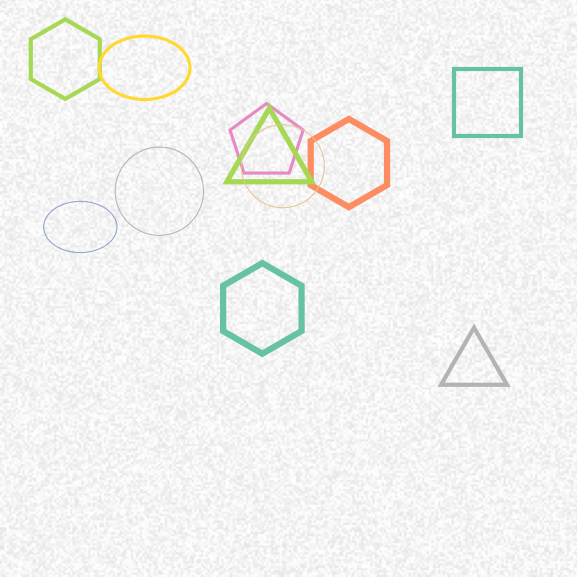[{"shape": "square", "thickness": 2, "radius": 0.29, "center": [0.843, 0.822]}, {"shape": "hexagon", "thickness": 3, "radius": 0.39, "center": [0.454, 0.465]}, {"shape": "hexagon", "thickness": 3, "radius": 0.38, "center": [0.604, 0.717]}, {"shape": "oval", "thickness": 0.5, "radius": 0.32, "center": [0.139, 0.606]}, {"shape": "pentagon", "thickness": 1.5, "radius": 0.33, "center": [0.462, 0.753]}, {"shape": "triangle", "thickness": 2.5, "radius": 0.42, "center": [0.466, 0.727]}, {"shape": "hexagon", "thickness": 2, "radius": 0.34, "center": [0.113, 0.897]}, {"shape": "oval", "thickness": 1.5, "radius": 0.39, "center": [0.25, 0.882]}, {"shape": "circle", "thickness": 0.5, "radius": 0.36, "center": [0.49, 0.711]}, {"shape": "circle", "thickness": 0.5, "radius": 0.38, "center": [0.276, 0.668]}, {"shape": "triangle", "thickness": 2, "radius": 0.33, "center": [0.821, 0.366]}]